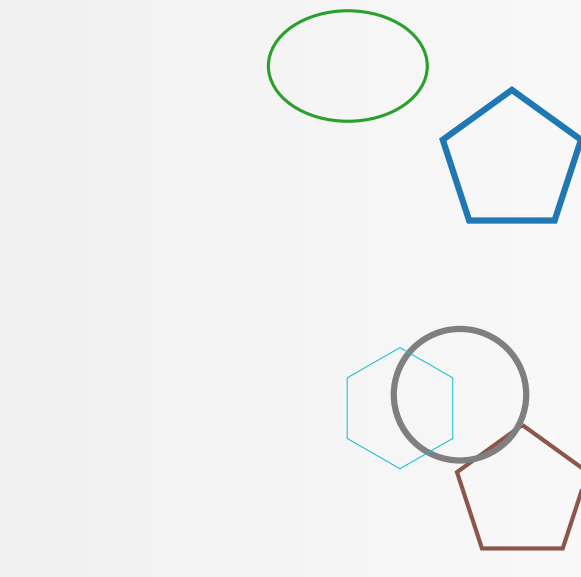[{"shape": "pentagon", "thickness": 3, "radius": 0.63, "center": [0.881, 0.718]}, {"shape": "oval", "thickness": 1.5, "radius": 0.68, "center": [0.598, 0.885]}, {"shape": "pentagon", "thickness": 2, "radius": 0.59, "center": [0.899, 0.145]}, {"shape": "circle", "thickness": 3, "radius": 0.57, "center": [0.791, 0.316]}, {"shape": "hexagon", "thickness": 0.5, "radius": 0.52, "center": [0.688, 0.292]}]